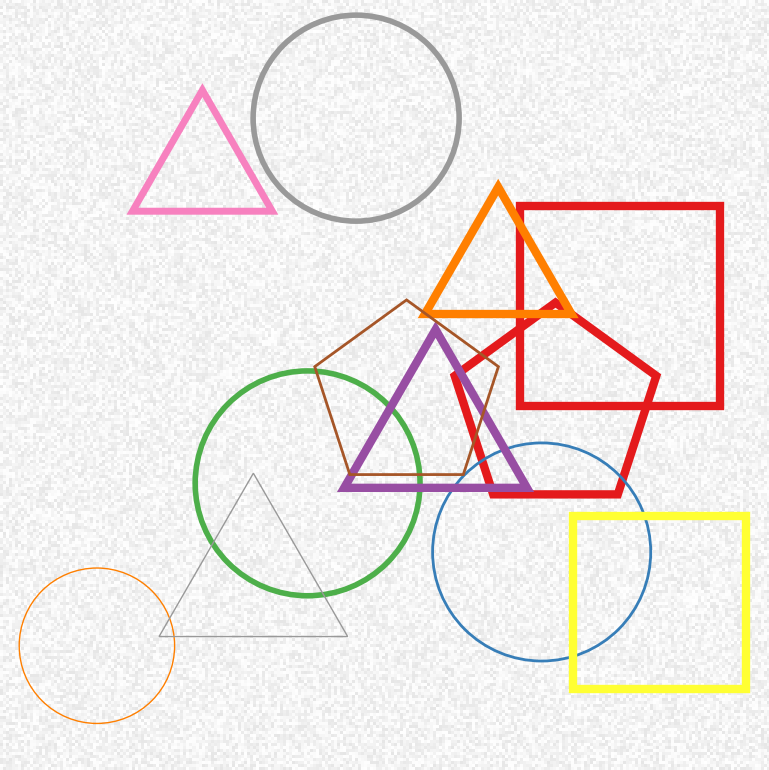[{"shape": "square", "thickness": 3, "radius": 0.65, "center": [0.805, 0.602]}, {"shape": "pentagon", "thickness": 3, "radius": 0.69, "center": [0.721, 0.469]}, {"shape": "circle", "thickness": 1, "radius": 0.71, "center": [0.703, 0.283]}, {"shape": "circle", "thickness": 2, "radius": 0.73, "center": [0.399, 0.372]}, {"shape": "triangle", "thickness": 3, "radius": 0.69, "center": [0.566, 0.435]}, {"shape": "circle", "thickness": 0.5, "radius": 0.5, "center": [0.126, 0.161]}, {"shape": "triangle", "thickness": 3, "radius": 0.55, "center": [0.647, 0.647]}, {"shape": "square", "thickness": 3, "radius": 0.56, "center": [0.857, 0.217]}, {"shape": "pentagon", "thickness": 1, "radius": 0.63, "center": [0.528, 0.485]}, {"shape": "triangle", "thickness": 2.5, "radius": 0.52, "center": [0.263, 0.778]}, {"shape": "triangle", "thickness": 0.5, "radius": 0.71, "center": [0.329, 0.244]}, {"shape": "circle", "thickness": 2, "radius": 0.67, "center": [0.463, 0.847]}]